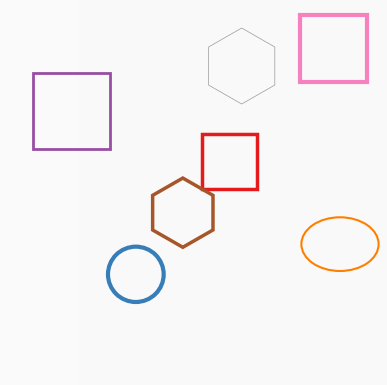[{"shape": "square", "thickness": 2.5, "radius": 0.36, "center": [0.592, 0.58]}, {"shape": "circle", "thickness": 3, "radius": 0.36, "center": [0.351, 0.287]}, {"shape": "square", "thickness": 2, "radius": 0.49, "center": [0.184, 0.712]}, {"shape": "oval", "thickness": 1.5, "radius": 0.5, "center": [0.877, 0.366]}, {"shape": "hexagon", "thickness": 2.5, "radius": 0.45, "center": [0.472, 0.448]}, {"shape": "square", "thickness": 3, "radius": 0.43, "center": [0.861, 0.875]}, {"shape": "hexagon", "thickness": 0.5, "radius": 0.49, "center": [0.624, 0.829]}]